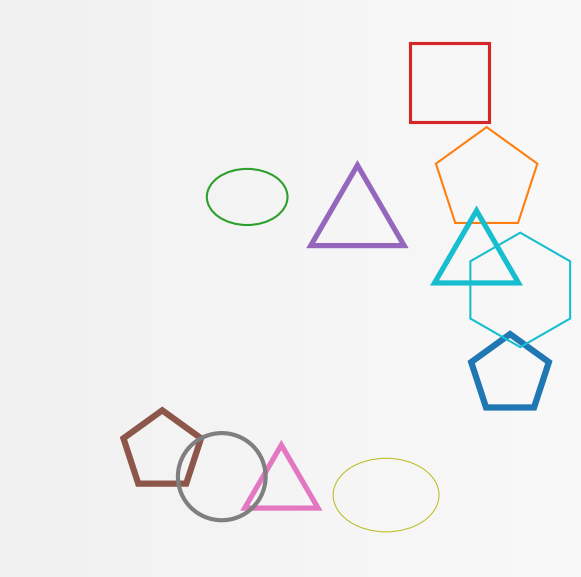[{"shape": "pentagon", "thickness": 3, "radius": 0.35, "center": [0.878, 0.35]}, {"shape": "pentagon", "thickness": 1, "radius": 0.46, "center": [0.837, 0.687]}, {"shape": "oval", "thickness": 1, "radius": 0.35, "center": [0.425, 0.658]}, {"shape": "square", "thickness": 1.5, "radius": 0.34, "center": [0.773, 0.856]}, {"shape": "triangle", "thickness": 2.5, "radius": 0.46, "center": [0.615, 0.62]}, {"shape": "pentagon", "thickness": 3, "radius": 0.35, "center": [0.279, 0.218]}, {"shape": "triangle", "thickness": 2.5, "radius": 0.36, "center": [0.484, 0.156]}, {"shape": "circle", "thickness": 2, "radius": 0.38, "center": [0.382, 0.174]}, {"shape": "oval", "thickness": 0.5, "radius": 0.46, "center": [0.664, 0.142]}, {"shape": "hexagon", "thickness": 1, "radius": 0.5, "center": [0.895, 0.497]}, {"shape": "triangle", "thickness": 2.5, "radius": 0.42, "center": [0.82, 0.551]}]